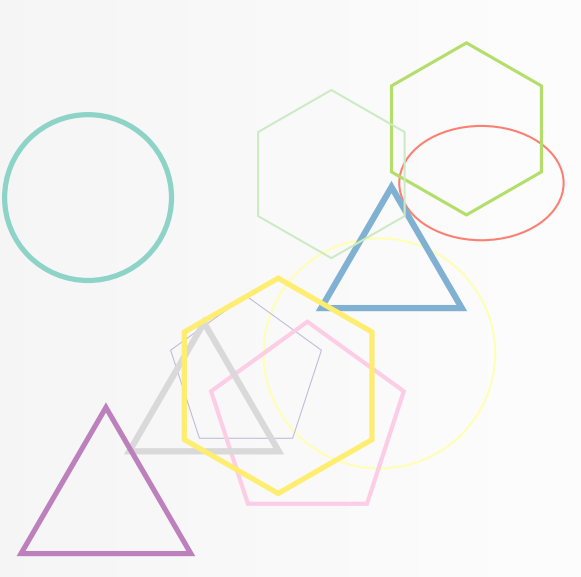[{"shape": "circle", "thickness": 2.5, "radius": 0.72, "center": [0.152, 0.657]}, {"shape": "circle", "thickness": 1, "radius": 1.0, "center": [0.653, 0.387]}, {"shape": "pentagon", "thickness": 0.5, "radius": 0.68, "center": [0.423, 0.351]}, {"shape": "oval", "thickness": 1, "radius": 0.71, "center": [0.828, 0.682]}, {"shape": "triangle", "thickness": 3, "radius": 0.7, "center": [0.674, 0.536]}, {"shape": "hexagon", "thickness": 1.5, "radius": 0.74, "center": [0.803, 0.776]}, {"shape": "pentagon", "thickness": 2, "radius": 0.87, "center": [0.529, 0.268]}, {"shape": "triangle", "thickness": 3, "radius": 0.74, "center": [0.351, 0.292]}, {"shape": "triangle", "thickness": 2.5, "radius": 0.84, "center": [0.182, 0.125]}, {"shape": "hexagon", "thickness": 1, "radius": 0.73, "center": [0.57, 0.698]}, {"shape": "hexagon", "thickness": 2.5, "radius": 0.93, "center": [0.479, 0.331]}]